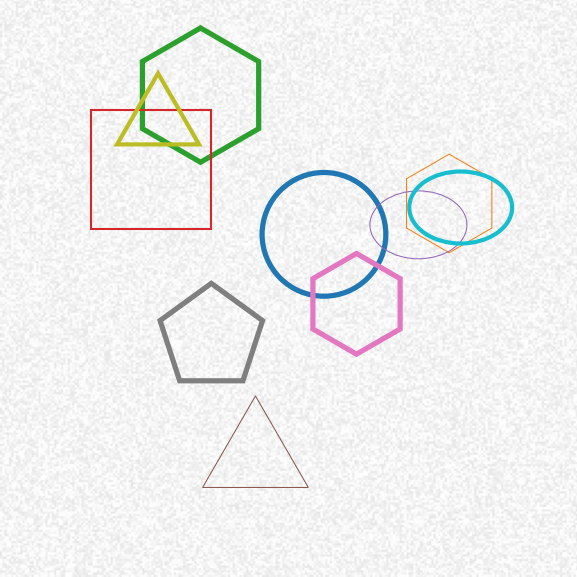[{"shape": "circle", "thickness": 2.5, "radius": 0.54, "center": [0.561, 0.593]}, {"shape": "hexagon", "thickness": 0.5, "radius": 0.43, "center": [0.778, 0.647]}, {"shape": "hexagon", "thickness": 2.5, "radius": 0.58, "center": [0.347, 0.834]}, {"shape": "square", "thickness": 1, "radius": 0.52, "center": [0.262, 0.705]}, {"shape": "oval", "thickness": 0.5, "radius": 0.42, "center": [0.725, 0.61]}, {"shape": "triangle", "thickness": 0.5, "radius": 0.53, "center": [0.442, 0.208]}, {"shape": "hexagon", "thickness": 2.5, "radius": 0.44, "center": [0.617, 0.473]}, {"shape": "pentagon", "thickness": 2.5, "radius": 0.47, "center": [0.366, 0.415]}, {"shape": "triangle", "thickness": 2, "radius": 0.41, "center": [0.274, 0.79]}, {"shape": "oval", "thickness": 2, "radius": 0.45, "center": [0.798, 0.64]}]